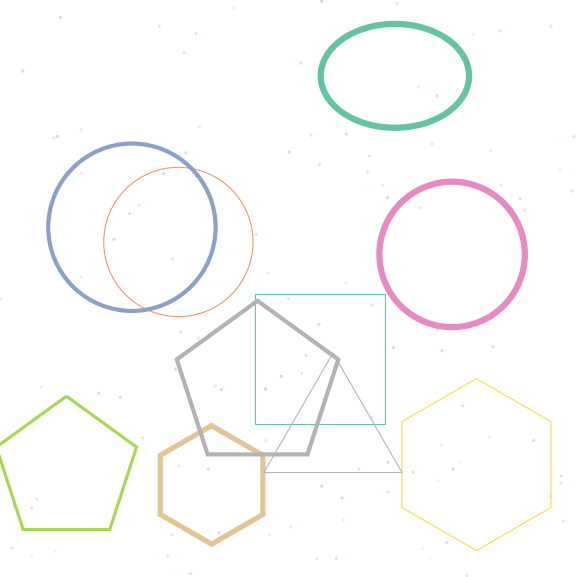[{"shape": "square", "thickness": 0.5, "radius": 0.56, "center": [0.554, 0.377]}, {"shape": "oval", "thickness": 3, "radius": 0.64, "center": [0.684, 0.868]}, {"shape": "circle", "thickness": 0.5, "radius": 0.65, "center": [0.309, 0.58]}, {"shape": "circle", "thickness": 2, "radius": 0.72, "center": [0.228, 0.606]}, {"shape": "circle", "thickness": 3, "radius": 0.63, "center": [0.783, 0.559]}, {"shape": "pentagon", "thickness": 1.5, "radius": 0.64, "center": [0.115, 0.186]}, {"shape": "hexagon", "thickness": 0.5, "radius": 0.74, "center": [0.825, 0.195]}, {"shape": "hexagon", "thickness": 2.5, "radius": 0.51, "center": [0.366, 0.159]}, {"shape": "triangle", "thickness": 0.5, "radius": 0.69, "center": [0.577, 0.25]}, {"shape": "pentagon", "thickness": 2, "radius": 0.74, "center": [0.446, 0.331]}]